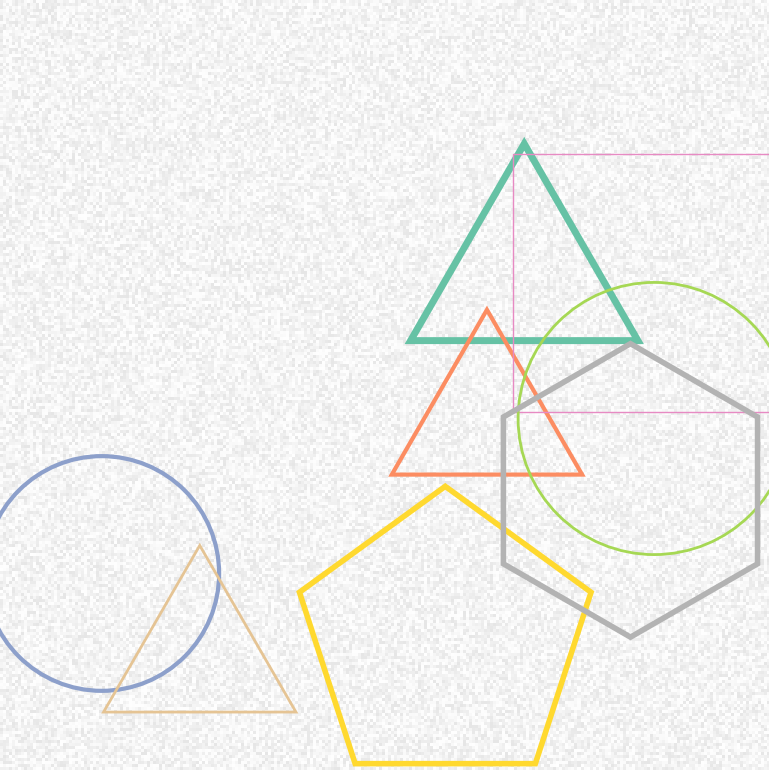[{"shape": "triangle", "thickness": 2.5, "radius": 0.85, "center": [0.681, 0.643]}, {"shape": "triangle", "thickness": 1.5, "radius": 0.71, "center": [0.632, 0.455]}, {"shape": "circle", "thickness": 1.5, "radius": 0.76, "center": [0.132, 0.255]}, {"shape": "square", "thickness": 0.5, "radius": 0.84, "center": [0.834, 0.632]}, {"shape": "circle", "thickness": 1, "radius": 0.88, "center": [0.85, 0.456]}, {"shape": "pentagon", "thickness": 2, "radius": 1.0, "center": [0.578, 0.169]}, {"shape": "triangle", "thickness": 1, "radius": 0.72, "center": [0.259, 0.147]}, {"shape": "hexagon", "thickness": 2, "radius": 0.95, "center": [0.819, 0.363]}]